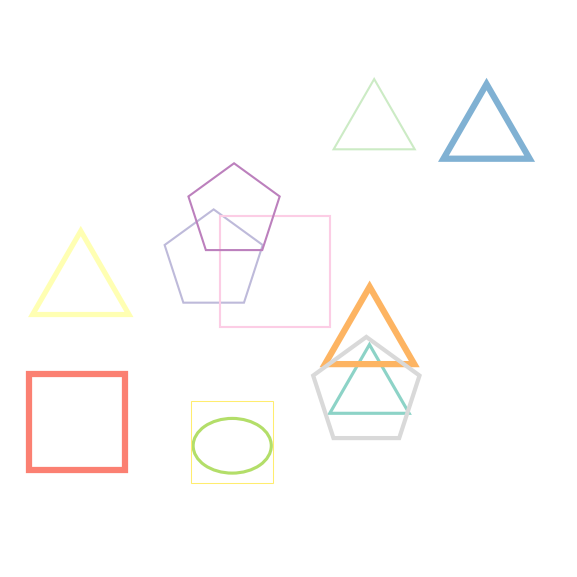[{"shape": "triangle", "thickness": 1.5, "radius": 0.4, "center": [0.64, 0.323]}, {"shape": "triangle", "thickness": 2.5, "radius": 0.48, "center": [0.14, 0.503]}, {"shape": "pentagon", "thickness": 1, "radius": 0.45, "center": [0.37, 0.547]}, {"shape": "square", "thickness": 3, "radius": 0.42, "center": [0.133, 0.268]}, {"shape": "triangle", "thickness": 3, "radius": 0.43, "center": [0.843, 0.767]}, {"shape": "triangle", "thickness": 3, "radius": 0.45, "center": [0.64, 0.413]}, {"shape": "oval", "thickness": 1.5, "radius": 0.34, "center": [0.402, 0.227]}, {"shape": "square", "thickness": 1, "radius": 0.48, "center": [0.476, 0.529]}, {"shape": "pentagon", "thickness": 2, "radius": 0.48, "center": [0.634, 0.319]}, {"shape": "pentagon", "thickness": 1, "radius": 0.42, "center": [0.405, 0.633]}, {"shape": "triangle", "thickness": 1, "radius": 0.41, "center": [0.648, 0.781]}, {"shape": "square", "thickness": 0.5, "radius": 0.36, "center": [0.402, 0.234]}]